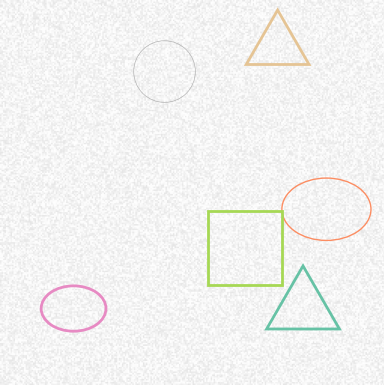[{"shape": "triangle", "thickness": 2, "radius": 0.55, "center": [0.787, 0.2]}, {"shape": "oval", "thickness": 1, "radius": 0.58, "center": [0.848, 0.456]}, {"shape": "oval", "thickness": 2, "radius": 0.42, "center": [0.191, 0.199]}, {"shape": "square", "thickness": 2, "radius": 0.48, "center": [0.637, 0.355]}, {"shape": "triangle", "thickness": 2, "radius": 0.47, "center": [0.721, 0.88]}, {"shape": "circle", "thickness": 0.5, "radius": 0.4, "center": [0.427, 0.814]}]